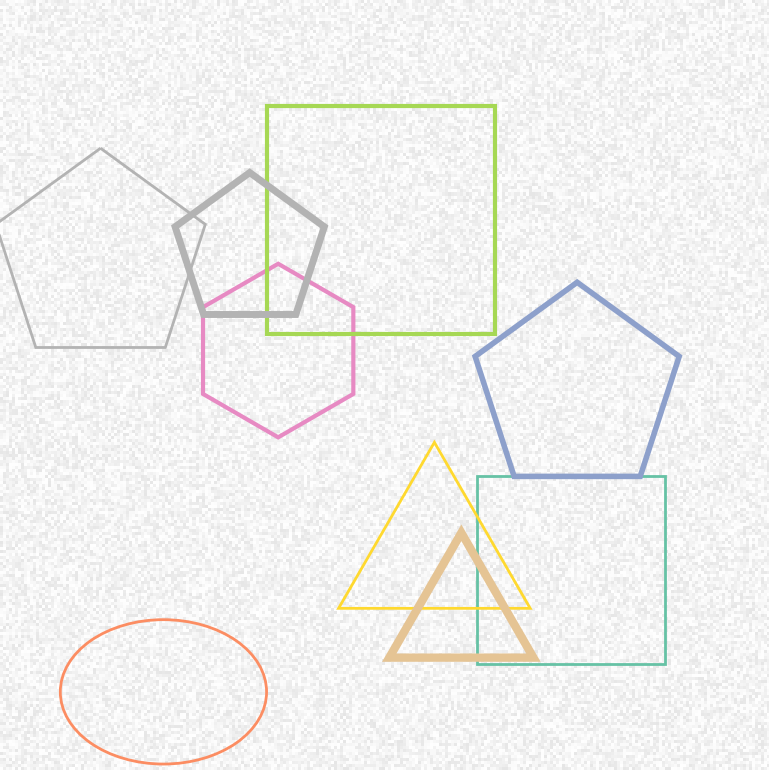[{"shape": "square", "thickness": 1, "radius": 0.61, "center": [0.742, 0.26]}, {"shape": "oval", "thickness": 1, "radius": 0.67, "center": [0.212, 0.101]}, {"shape": "pentagon", "thickness": 2, "radius": 0.7, "center": [0.75, 0.494]}, {"shape": "hexagon", "thickness": 1.5, "radius": 0.56, "center": [0.361, 0.545]}, {"shape": "square", "thickness": 1.5, "radius": 0.74, "center": [0.494, 0.714]}, {"shape": "triangle", "thickness": 1, "radius": 0.72, "center": [0.564, 0.282]}, {"shape": "triangle", "thickness": 3, "radius": 0.54, "center": [0.599, 0.2]}, {"shape": "pentagon", "thickness": 2.5, "radius": 0.51, "center": [0.324, 0.674]}, {"shape": "pentagon", "thickness": 1, "radius": 0.72, "center": [0.131, 0.664]}]